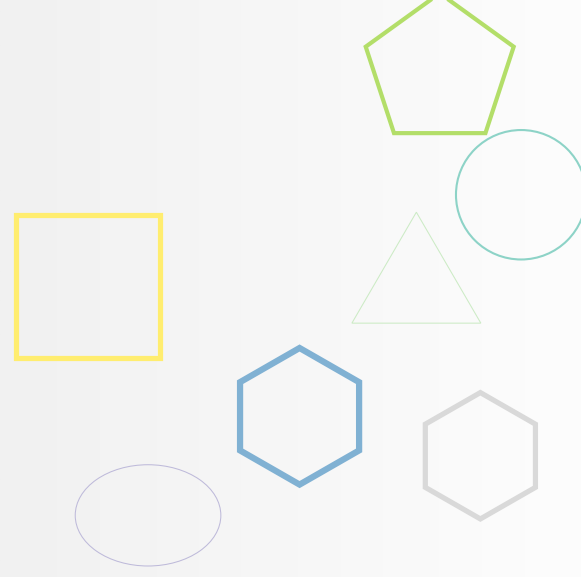[{"shape": "circle", "thickness": 1, "radius": 0.56, "center": [0.897, 0.662]}, {"shape": "oval", "thickness": 0.5, "radius": 0.63, "center": [0.255, 0.107]}, {"shape": "hexagon", "thickness": 3, "radius": 0.59, "center": [0.515, 0.278]}, {"shape": "pentagon", "thickness": 2, "radius": 0.67, "center": [0.756, 0.877]}, {"shape": "hexagon", "thickness": 2.5, "radius": 0.55, "center": [0.826, 0.21]}, {"shape": "triangle", "thickness": 0.5, "radius": 0.64, "center": [0.716, 0.504]}, {"shape": "square", "thickness": 2.5, "radius": 0.62, "center": [0.152, 0.503]}]